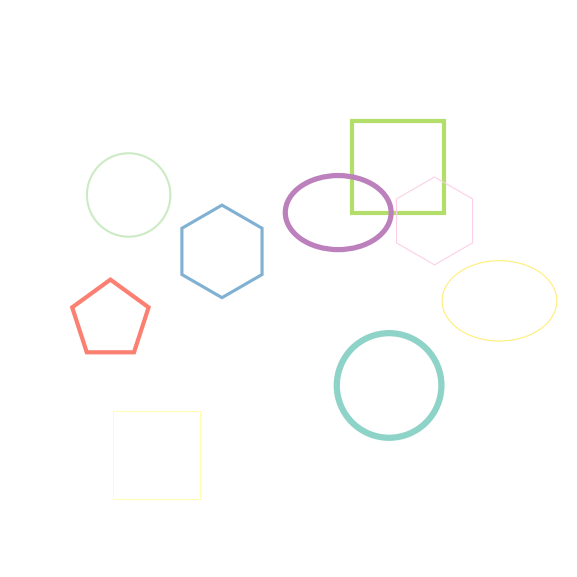[{"shape": "circle", "thickness": 3, "radius": 0.45, "center": [0.674, 0.332]}, {"shape": "square", "thickness": 0.5, "radius": 0.38, "center": [0.271, 0.211]}, {"shape": "pentagon", "thickness": 2, "radius": 0.35, "center": [0.191, 0.445]}, {"shape": "hexagon", "thickness": 1.5, "radius": 0.4, "center": [0.384, 0.564]}, {"shape": "square", "thickness": 2, "radius": 0.4, "center": [0.69, 0.71]}, {"shape": "hexagon", "thickness": 0.5, "radius": 0.38, "center": [0.752, 0.617]}, {"shape": "oval", "thickness": 2.5, "radius": 0.46, "center": [0.586, 0.631]}, {"shape": "circle", "thickness": 1, "radius": 0.36, "center": [0.223, 0.661]}, {"shape": "oval", "thickness": 0.5, "radius": 0.5, "center": [0.865, 0.478]}]